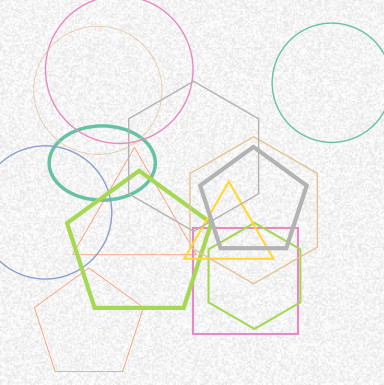[{"shape": "oval", "thickness": 2.5, "radius": 0.69, "center": [0.266, 0.577]}, {"shape": "circle", "thickness": 1, "radius": 0.77, "center": [0.862, 0.785]}, {"shape": "triangle", "thickness": 0.5, "radius": 0.93, "center": [0.349, 0.431]}, {"shape": "pentagon", "thickness": 0.5, "radius": 0.74, "center": [0.231, 0.155]}, {"shape": "circle", "thickness": 1, "radius": 0.86, "center": [0.117, 0.448]}, {"shape": "square", "thickness": 1.5, "radius": 0.69, "center": [0.637, 0.27]}, {"shape": "circle", "thickness": 1, "radius": 0.96, "center": [0.31, 0.819]}, {"shape": "pentagon", "thickness": 3, "radius": 0.98, "center": [0.361, 0.36]}, {"shape": "hexagon", "thickness": 1.5, "radius": 0.69, "center": [0.661, 0.283]}, {"shape": "triangle", "thickness": 1.5, "radius": 0.67, "center": [0.594, 0.395]}, {"shape": "circle", "thickness": 0.5, "radius": 0.83, "center": [0.254, 0.765]}, {"shape": "hexagon", "thickness": 1, "radius": 0.95, "center": [0.659, 0.454]}, {"shape": "hexagon", "thickness": 1, "radius": 0.97, "center": [0.503, 0.594]}, {"shape": "pentagon", "thickness": 3, "radius": 0.73, "center": [0.658, 0.473]}]